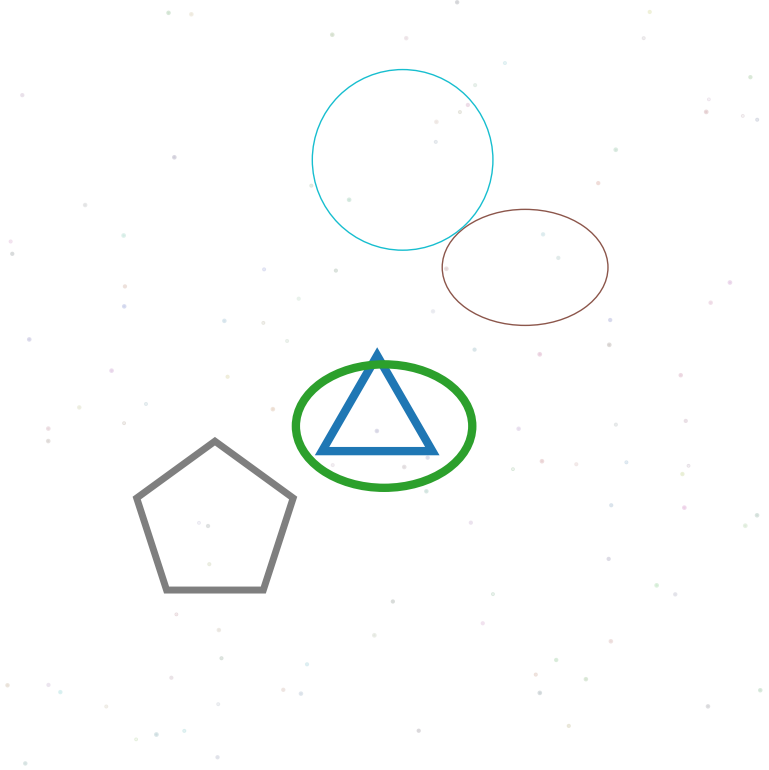[{"shape": "triangle", "thickness": 3, "radius": 0.41, "center": [0.49, 0.455]}, {"shape": "oval", "thickness": 3, "radius": 0.57, "center": [0.499, 0.447]}, {"shape": "oval", "thickness": 0.5, "radius": 0.54, "center": [0.682, 0.653]}, {"shape": "pentagon", "thickness": 2.5, "radius": 0.53, "center": [0.279, 0.32]}, {"shape": "circle", "thickness": 0.5, "radius": 0.59, "center": [0.523, 0.792]}]